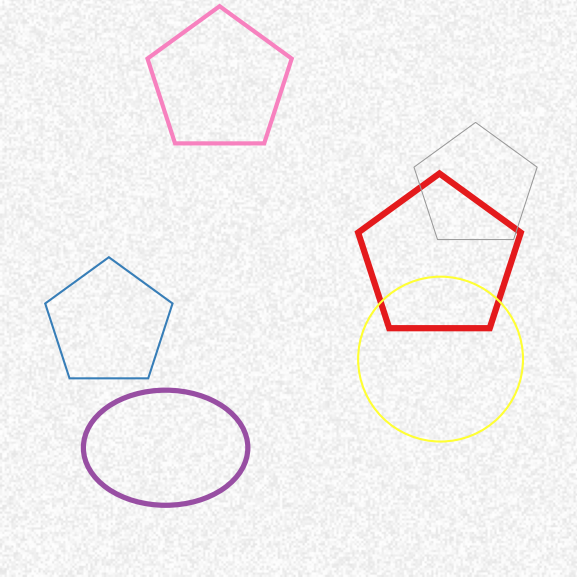[{"shape": "pentagon", "thickness": 3, "radius": 0.74, "center": [0.761, 0.551]}, {"shape": "pentagon", "thickness": 1, "radius": 0.58, "center": [0.189, 0.438]}, {"shape": "oval", "thickness": 2.5, "radius": 0.71, "center": [0.287, 0.224]}, {"shape": "circle", "thickness": 1, "radius": 0.71, "center": [0.763, 0.377]}, {"shape": "pentagon", "thickness": 2, "radius": 0.66, "center": [0.38, 0.857]}, {"shape": "pentagon", "thickness": 0.5, "radius": 0.56, "center": [0.823, 0.675]}]